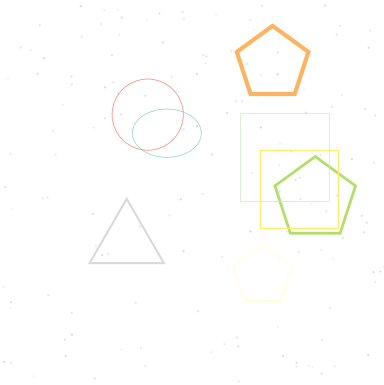[{"shape": "oval", "thickness": 0.5, "radius": 0.45, "center": [0.433, 0.654]}, {"shape": "pentagon", "thickness": 0.5, "radius": 0.4, "center": [0.682, 0.285]}, {"shape": "circle", "thickness": 0.5, "radius": 0.46, "center": [0.384, 0.702]}, {"shape": "pentagon", "thickness": 3, "radius": 0.49, "center": [0.708, 0.835]}, {"shape": "pentagon", "thickness": 2, "radius": 0.55, "center": [0.819, 0.483]}, {"shape": "triangle", "thickness": 1.5, "radius": 0.56, "center": [0.329, 0.372]}, {"shape": "square", "thickness": 0.5, "radius": 0.57, "center": [0.739, 0.592]}, {"shape": "square", "thickness": 1, "radius": 0.51, "center": [0.777, 0.509]}]